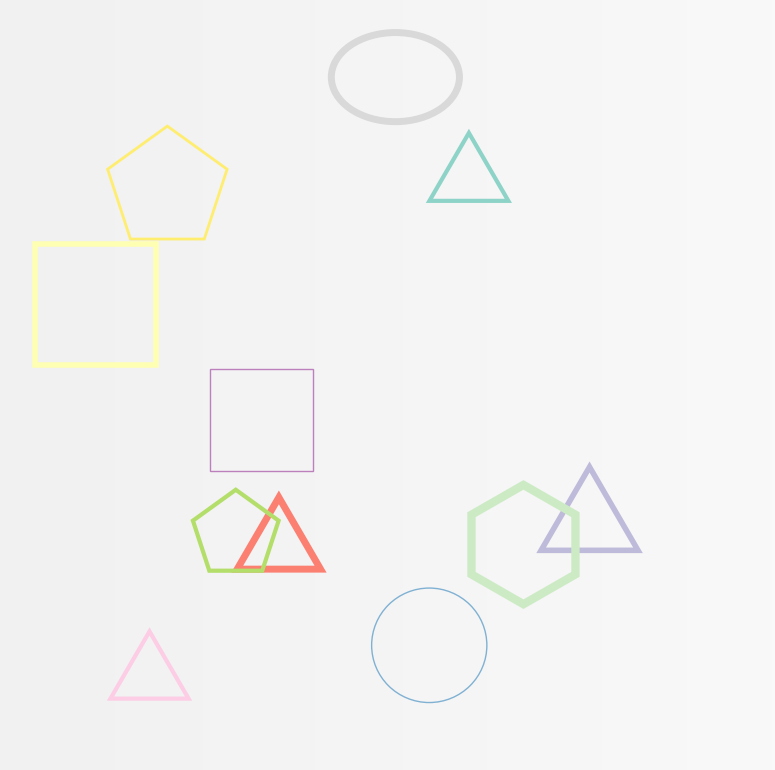[{"shape": "triangle", "thickness": 1.5, "radius": 0.29, "center": [0.605, 0.769]}, {"shape": "square", "thickness": 2, "radius": 0.39, "center": [0.123, 0.604]}, {"shape": "triangle", "thickness": 2, "radius": 0.36, "center": [0.761, 0.321]}, {"shape": "triangle", "thickness": 2.5, "radius": 0.31, "center": [0.36, 0.292]}, {"shape": "circle", "thickness": 0.5, "radius": 0.37, "center": [0.554, 0.162]}, {"shape": "pentagon", "thickness": 1.5, "radius": 0.29, "center": [0.304, 0.306]}, {"shape": "triangle", "thickness": 1.5, "radius": 0.29, "center": [0.193, 0.122]}, {"shape": "oval", "thickness": 2.5, "radius": 0.41, "center": [0.51, 0.9]}, {"shape": "square", "thickness": 0.5, "radius": 0.33, "center": [0.337, 0.455]}, {"shape": "hexagon", "thickness": 3, "radius": 0.39, "center": [0.675, 0.293]}, {"shape": "pentagon", "thickness": 1, "radius": 0.41, "center": [0.216, 0.755]}]